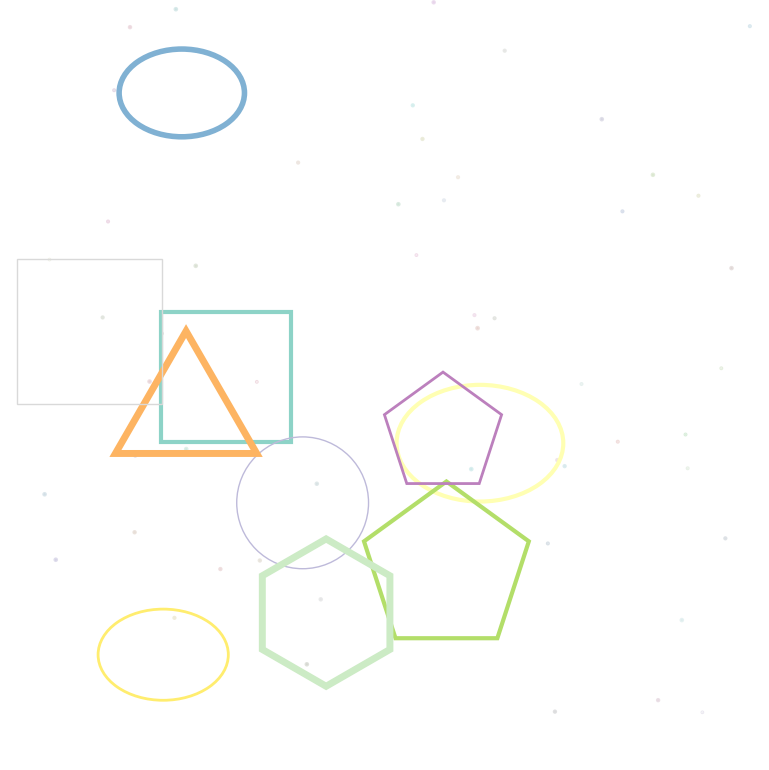[{"shape": "square", "thickness": 1.5, "radius": 0.42, "center": [0.294, 0.51]}, {"shape": "oval", "thickness": 1.5, "radius": 0.54, "center": [0.623, 0.424]}, {"shape": "circle", "thickness": 0.5, "radius": 0.43, "center": [0.393, 0.347]}, {"shape": "oval", "thickness": 2, "radius": 0.41, "center": [0.236, 0.879]}, {"shape": "triangle", "thickness": 2.5, "radius": 0.53, "center": [0.242, 0.464]}, {"shape": "pentagon", "thickness": 1.5, "radius": 0.56, "center": [0.58, 0.262]}, {"shape": "square", "thickness": 0.5, "radius": 0.47, "center": [0.116, 0.57]}, {"shape": "pentagon", "thickness": 1, "radius": 0.4, "center": [0.575, 0.437]}, {"shape": "hexagon", "thickness": 2.5, "radius": 0.48, "center": [0.424, 0.204]}, {"shape": "oval", "thickness": 1, "radius": 0.42, "center": [0.212, 0.15]}]